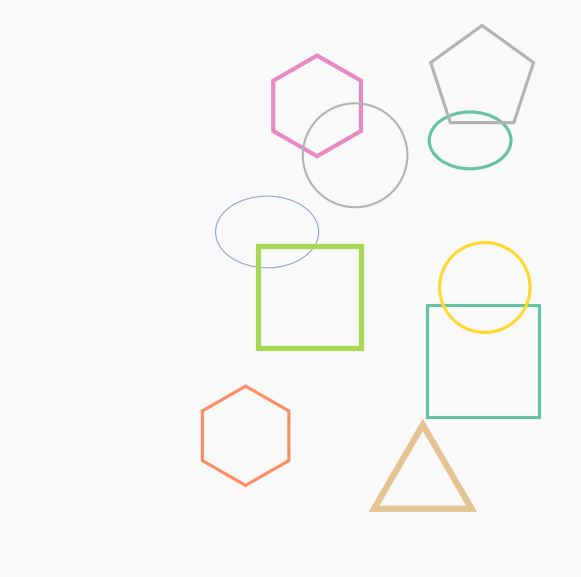[{"shape": "square", "thickness": 1.5, "radius": 0.48, "center": [0.831, 0.374]}, {"shape": "oval", "thickness": 1.5, "radius": 0.35, "center": [0.809, 0.756]}, {"shape": "hexagon", "thickness": 1.5, "radius": 0.43, "center": [0.423, 0.245]}, {"shape": "oval", "thickness": 0.5, "radius": 0.44, "center": [0.46, 0.597]}, {"shape": "hexagon", "thickness": 2, "radius": 0.44, "center": [0.546, 0.816]}, {"shape": "square", "thickness": 2.5, "radius": 0.44, "center": [0.533, 0.485]}, {"shape": "circle", "thickness": 1.5, "radius": 0.39, "center": [0.834, 0.501]}, {"shape": "triangle", "thickness": 3, "radius": 0.48, "center": [0.727, 0.167]}, {"shape": "circle", "thickness": 1, "radius": 0.45, "center": [0.611, 0.73]}, {"shape": "pentagon", "thickness": 1.5, "radius": 0.46, "center": [0.829, 0.862]}]